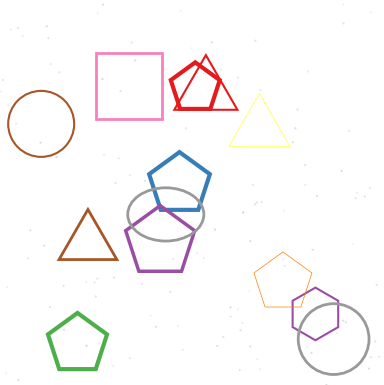[{"shape": "pentagon", "thickness": 3, "radius": 0.33, "center": [0.507, 0.771]}, {"shape": "triangle", "thickness": 1.5, "radius": 0.47, "center": [0.535, 0.762]}, {"shape": "pentagon", "thickness": 3, "radius": 0.41, "center": [0.466, 0.522]}, {"shape": "pentagon", "thickness": 3, "radius": 0.4, "center": [0.201, 0.106]}, {"shape": "pentagon", "thickness": 2.5, "radius": 0.47, "center": [0.416, 0.372]}, {"shape": "hexagon", "thickness": 1.5, "radius": 0.34, "center": [0.819, 0.185]}, {"shape": "pentagon", "thickness": 0.5, "radius": 0.4, "center": [0.735, 0.267]}, {"shape": "triangle", "thickness": 0.5, "radius": 0.46, "center": [0.674, 0.665]}, {"shape": "circle", "thickness": 1.5, "radius": 0.43, "center": [0.107, 0.678]}, {"shape": "triangle", "thickness": 2, "radius": 0.43, "center": [0.228, 0.369]}, {"shape": "square", "thickness": 2, "radius": 0.43, "center": [0.335, 0.777]}, {"shape": "oval", "thickness": 2, "radius": 0.49, "center": [0.431, 0.443]}, {"shape": "circle", "thickness": 2, "radius": 0.46, "center": [0.867, 0.119]}]